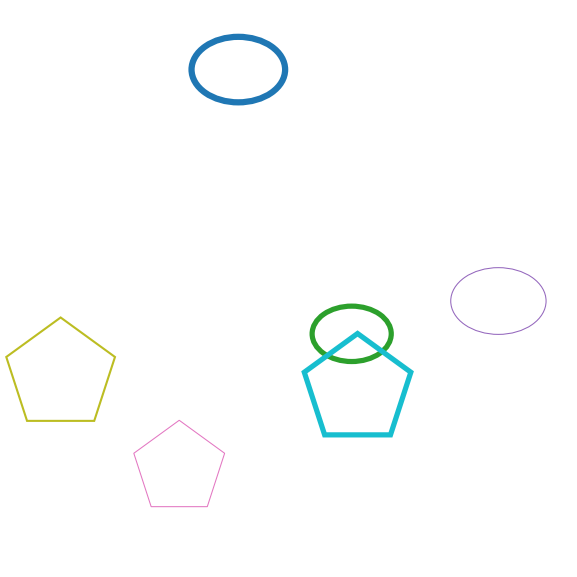[{"shape": "oval", "thickness": 3, "radius": 0.41, "center": [0.413, 0.879]}, {"shape": "oval", "thickness": 2.5, "radius": 0.34, "center": [0.609, 0.421]}, {"shape": "oval", "thickness": 0.5, "radius": 0.41, "center": [0.863, 0.478]}, {"shape": "pentagon", "thickness": 0.5, "radius": 0.41, "center": [0.31, 0.189]}, {"shape": "pentagon", "thickness": 1, "radius": 0.49, "center": [0.105, 0.35]}, {"shape": "pentagon", "thickness": 2.5, "radius": 0.49, "center": [0.619, 0.325]}]